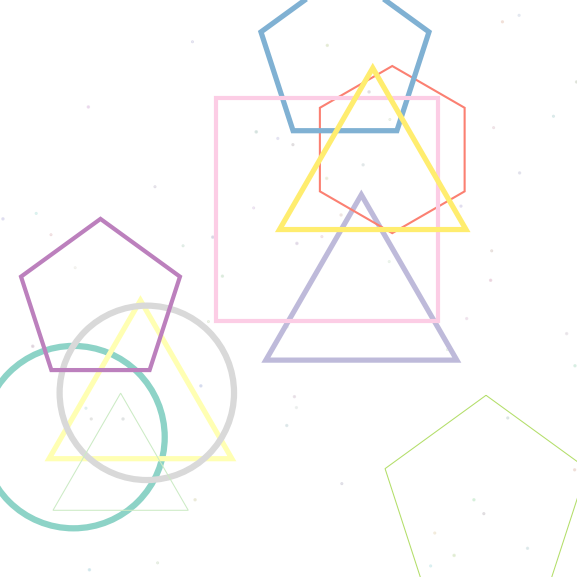[{"shape": "circle", "thickness": 3, "radius": 0.79, "center": [0.127, 0.242]}, {"shape": "triangle", "thickness": 2.5, "radius": 0.91, "center": [0.243, 0.296]}, {"shape": "triangle", "thickness": 2.5, "radius": 0.95, "center": [0.626, 0.471]}, {"shape": "hexagon", "thickness": 1, "radius": 0.72, "center": [0.679, 0.74]}, {"shape": "pentagon", "thickness": 2.5, "radius": 0.76, "center": [0.597, 0.897]}, {"shape": "pentagon", "thickness": 0.5, "radius": 0.92, "center": [0.842, 0.131]}, {"shape": "square", "thickness": 2, "radius": 0.96, "center": [0.566, 0.636]}, {"shape": "circle", "thickness": 3, "radius": 0.76, "center": [0.254, 0.319]}, {"shape": "pentagon", "thickness": 2, "radius": 0.72, "center": [0.174, 0.475]}, {"shape": "triangle", "thickness": 0.5, "radius": 0.68, "center": [0.209, 0.183]}, {"shape": "triangle", "thickness": 2.5, "radius": 0.93, "center": [0.645, 0.695]}]